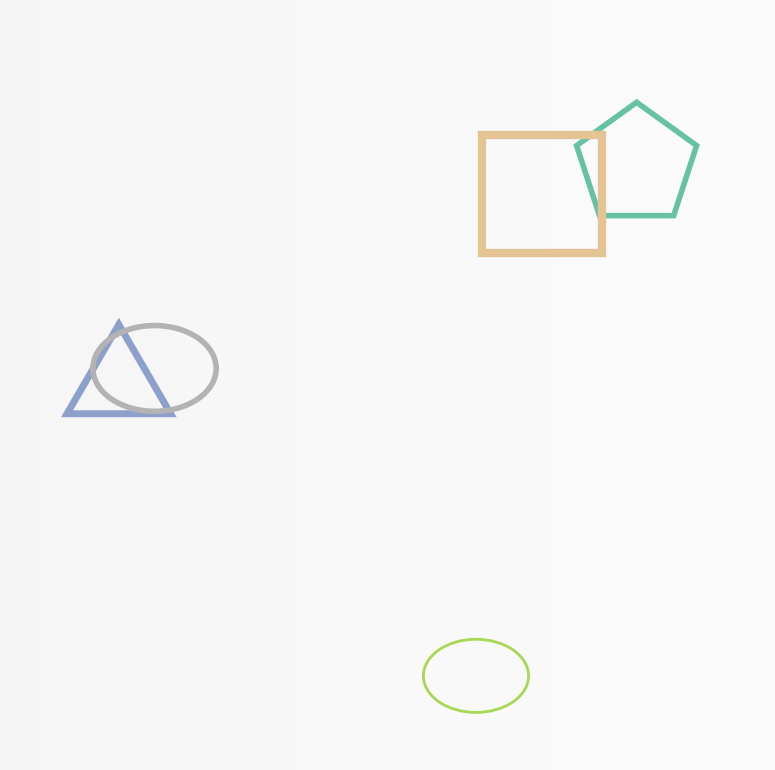[{"shape": "pentagon", "thickness": 2, "radius": 0.41, "center": [0.821, 0.786]}, {"shape": "triangle", "thickness": 2.5, "radius": 0.39, "center": [0.153, 0.501]}, {"shape": "oval", "thickness": 1, "radius": 0.34, "center": [0.614, 0.122]}, {"shape": "square", "thickness": 3, "radius": 0.39, "center": [0.7, 0.748]}, {"shape": "oval", "thickness": 2, "radius": 0.4, "center": [0.199, 0.522]}]